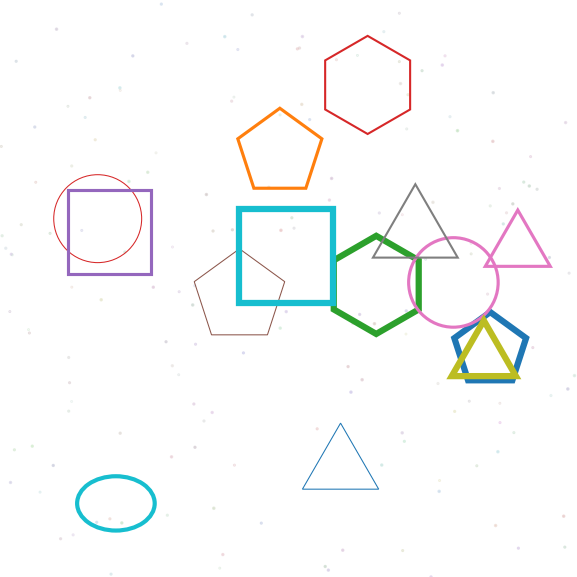[{"shape": "pentagon", "thickness": 3, "radius": 0.33, "center": [0.849, 0.393]}, {"shape": "triangle", "thickness": 0.5, "radius": 0.38, "center": [0.59, 0.19]}, {"shape": "pentagon", "thickness": 1.5, "radius": 0.38, "center": [0.485, 0.735]}, {"shape": "hexagon", "thickness": 3, "radius": 0.42, "center": [0.651, 0.506]}, {"shape": "circle", "thickness": 0.5, "radius": 0.38, "center": [0.169, 0.621]}, {"shape": "hexagon", "thickness": 1, "radius": 0.42, "center": [0.637, 0.852]}, {"shape": "square", "thickness": 1.5, "radius": 0.36, "center": [0.19, 0.597]}, {"shape": "pentagon", "thickness": 0.5, "radius": 0.41, "center": [0.415, 0.486]}, {"shape": "circle", "thickness": 1.5, "radius": 0.39, "center": [0.785, 0.51]}, {"shape": "triangle", "thickness": 1.5, "radius": 0.32, "center": [0.897, 0.57]}, {"shape": "triangle", "thickness": 1, "radius": 0.42, "center": [0.719, 0.595]}, {"shape": "triangle", "thickness": 3, "radius": 0.32, "center": [0.838, 0.38]}, {"shape": "square", "thickness": 3, "radius": 0.41, "center": [0.496, 0.556]}, {"shape": "oval", "thickness": 2, "radius": 0.34, "center": [0.201, 0.127]}]